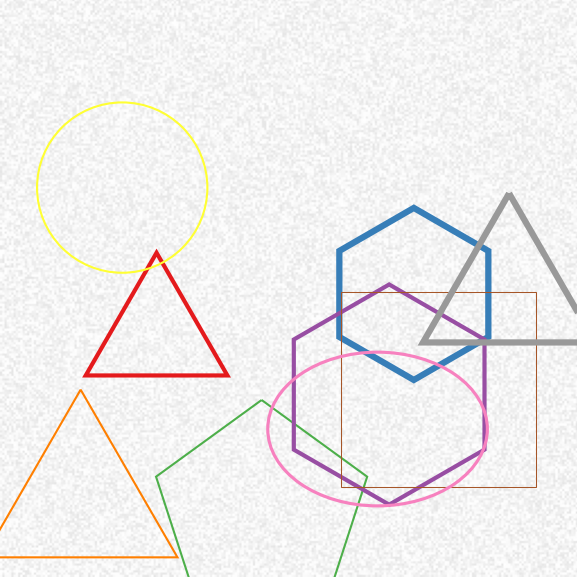[{"shape": "triangle", "thickness": 2, "radius": 0.71, "center": [0.271, 0.42]}, {"shape": "hexagon", "thickness": 3, "radius": 0.74, "center": [0.717, 0.49]}, {"shape": "pentagon", "thickness": 1, "radius": 0.96, "center": [0.453, 0.114]}, {"shape": "hexagon", "thickness": 2, "radius": 0.95, "center": [0.674, 0.316]}, {"shape": "triangle", "thickness": 1, "radius": 0.97, "center": [0.14, 0.131]}, {"shape": "circle", "thickness": 1, "radius": 0.74, "center": [0.212, 0.674]}, {"shape": "square", "thickness": 0.5, "radius": 0.84, "center": [0.759, 0.325]}, {"shape": "oval", "thickness": 1.5, "radius": 0.95, "center": [0.654, 0.256]}, {"shape": "triangle", "thickness": 3, "radius": 0.86, "center": [0.882, 0.492]}]